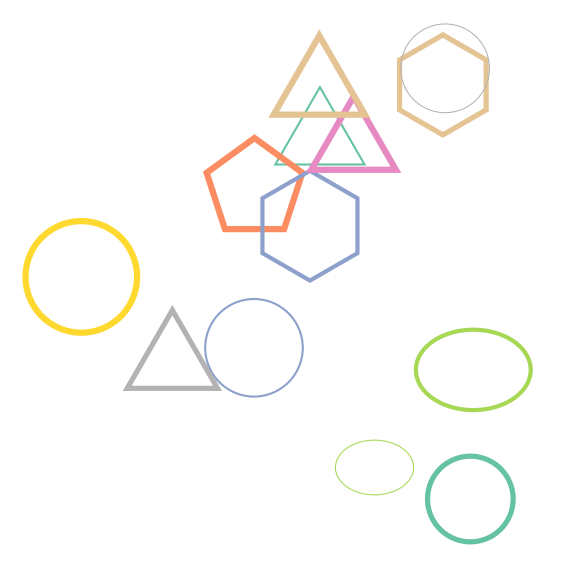[{"shape": "circle", "thickness": 2.5, "radius": 0.37, "center": [0.814, 0.135]}, {"shape": "triangle", "thickness": 1, "radius": 0.45, "center": [0.554, 0.759]}, {"shape": "pentagon", "thickness": 3, "radius": 0.44, "center": [0.441, 0.673]}, {"shape": "hexagon", "thickness": 2, "radius": 0.48, "center": [0.537, 0.608]}, {"shape": "circle", "thickness": 1, "radius": 0.42, "center": [0.44, 0.397]}, {"shape": "triangle", "thickness": 3, "radius": 0.42, "center": [0.612, 0.747]}, {"shape": "oval", "thickness": 0.5, "radius": 0.34, "center": [0.649, 0.19]}, {"shape": "oval", "thickness": 2, "radius": 0.5, "center": [0.82, 0.359]}, {"shape": "circle", "thickness": 3, "radius": 0.48, "center": [0.141, 0.52]}, {"shape": "triangle", "thickness": 3, "radius": 0.46, "center": [0.553, 0.846]}, {"shape": "hexagon", "thickness": 2.5, "radius": 0.43, "center": [0.767, 0.852]}, {"shape": "triangle", "thickness": 2.5, "radius": 0.45, "center": [0.298, 0.372]}, {"shape": "circle", "thickness": 0.5, "radius": 0.38, "center": [0.771, 0.881]}]